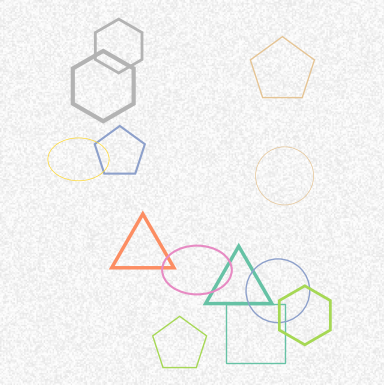[{"shape": "square", "thickness": 1, "radius": 0.38, "center": [0.663, 0.133]}, {"shape": "triangle", "thickness": 2.5, "radius": 0.5, "center": [0.62, 0.261]}, {"shape": "triangle", "thickness": 2.5, "radius": 0.47, "center": [0.371, 0.351]}, {"shape": "circle", "thickness": 1, "radius": 0.41, "center": [0.722, 0.245]}, {"shape": "pentagon", "thickness": 1.5, "radius": 0.34, "center": [0.311, 0.604]}, {"shape": "oval", "thickness": 1.5, "radius": 0.45, "center": [0.512, 0.299]}, {"shape": "pentagon", "thickness": 1, "radius": 0.37, "center": [0.467, 0.105]}, {"shape": "hexagon", "thickness": 2, "radius": 0.38, "center": [0.792, 0.181]}, {"shape": "oval", "thickness": 0.5, "radius": 0.4, "center": [0.204, 0.586]}, {"shape": "circle", "thickness": 0.5, "radius": 0.38, "center": [0.739, 0.543]}, {"shape": "pentagon", "thickness": 1, "radius": 0.44, "center": [0.734, 0.817]}, {"shape": "hexagon", "thickness": 3, "radius": 0.46, "center": [0.268, 0.776]}, {"shape": "hexagon", "thickness": 2, "radius": 0.35, "center": [0.308, 0.88]}]